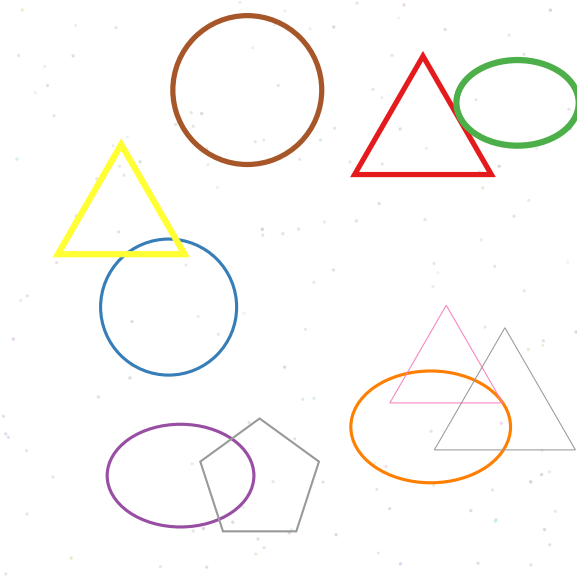[{"shape": "triangle", "thickness": 2.5, "radius": 0.68, "center": [0.732, 0.765]}, {"shape": "circle", "thickness": 1.5, "radius": 0.59, "center": [0.292, 0.467]}, {"shape": "oval", "thickness": 3, "radius": 0.53, "center": [0.896, 0.821]}, {"shape": "oval", "thickness": 1.5, "radius": 0.64, "center": [0.313, 0.176]}, {"shape": "oval", "thickness": 1.5, "radius": 0.69, "center": [0.746, 0.26]}, {"shape": "triangle", "thickness": 3, "radius": 0.63, "center": [0.21, 0.622]}, {"shape": "circle", "thickness": 2.5, "radius": 0.64, "center": [0.428, 0.843]}, {"shape": "triangle", "thickness": 0.5, "radius": 0.56, "center": [0.773, 0.358]}, {"shape": "pentagon", "thickness": 1, "radius": 0.54, "center": [0.45, 0.166]}, {"shape": "triangle", "thickness": 0.5, "radius": 0.71, "center": [0.874, 0.291]}]